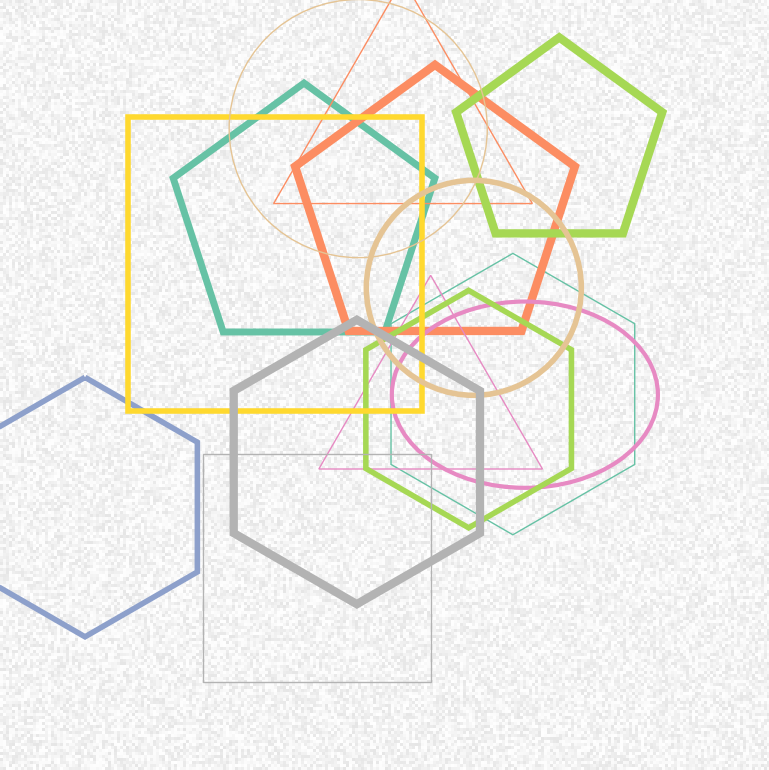[{"shape": "pentagon", "thickness": 2.5, "radius": 0.89, "center": [0.395, 0.713]}, {"shape": "hexagon", "thickness": 0.5, "radius": 0.91, "center": [0.666, 0.488]}, {"shape": "triangle", "thickness": 0.5, "radius": 0.97, "center": [0.523, 0.833]}, {"shape": "pentagon", "thickness": 3, "radius": 0.96, "center": [0.565, 0.725]}, {"shape": "hexagon", "thickness": 2, "radius": 0.84, "center": [0.11, 0.341]}, {"shape": "triangle", "thickness": 0.5, "radius": 0.84, "center": [0.559, 0.475]}, {"shape": "oval", "thickness": 1.5, "radius": 0.86, "center": [0.682, 0.487]}, {"shape": "pentagon", "thickness": 3, "radius": 0.7, "center": [0.726, 0.811]}, {"shape": "hexagon", "thickness": 2, "radius": 0.77, "center": [0.609, 0.469]}, {"shape": "square", "thickness": 2, "radius": 0.96, "center": [0.357, 0.657]}, {"shape": "circle", "thickness": 2, "radius": 0.7, "center": [0.615, 0.626]}, {"shape": "circle", "thickness": 0.5, "radius": 0.84, "center": [0.465, 0.833]}, {"shape": "hexagon", "thickness": 3, "radius": 0.92, "center": [0.463, 0.4]}, {"shape": "square", "thickness": 0.5, "radius": 0.74, "center": [0.412, 0.262]}]